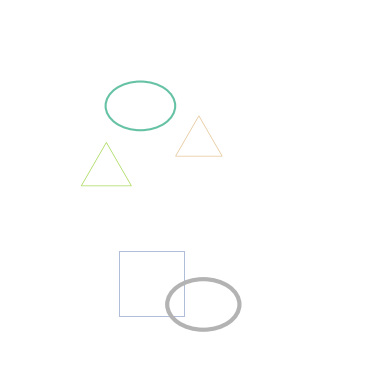[{"shape": "oval", "thickness": 1.5, "radius": 0.45, "center": [0.365, 0.725]}, {"shape": "square", "thickness": 0.5, "radius": 0.42, "center": [0.394, 0.264]}, {"shape": "triangle", "thickness": 0.5, "radius": 0.38, "center": [0.276, 0.555]}, {"shape": "triangle", "thickness": 0.5, "radius": 0.35, "center": [0.517, 0.629]}, {"shape": "oval", "thickness": 3, "radius": 0.47, "center": [0.528, 0.209]}]